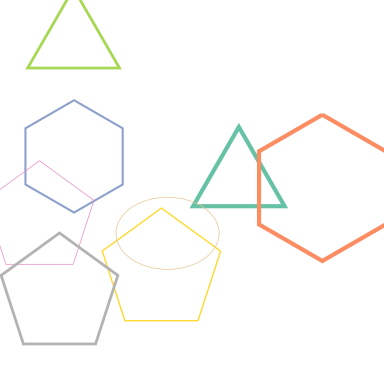[{"shape": "triangle", "thickness": 3, "radius": 0.69, "center": [0.62, 0.533]}, {"shape": "hexagon", "thickness": 3, "radius": 0.95, "center": [0.837, 0.512]}, {"shape": "hexagon", "thickness": 1.5, "radius": 0.73, "center": [0.192, 0.594]}, {"shape": "pentagon", "thickness": 0.5, "radius": 0.74, "center": [0.103, 0.434]}, {"shape": "triangle", "thickness": 2, "radius": 0.69, "center": [0.191, 0.892]}, {"shape": "pentagon", "thickness": 1, "radius": 0.81, "center": [0.419, 0.298]}, {"shape": "oval", "thickness": 0.5, "radius": 0.67, "center": [0.435, 0.394]}, {"shape": "pentagon", "thickness": 2, "radius": 0.8, "center": [0.155, 0.235]}]